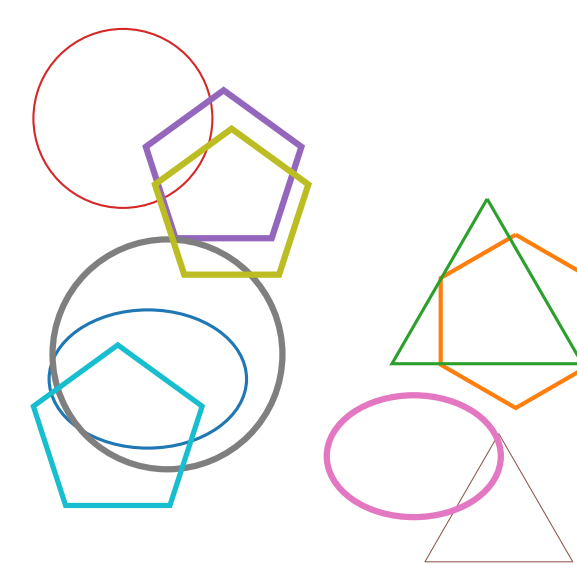[{"shape": "oval", "thickness": 1.5, "radius": 0.85, "center": [0.256, 0.343]}, {"shape": "hexagon", "thickness": 2, "radius": 0.75, "center": [0.893, 0.443]}, {"shape": "triangle", "thickness": 1.5, "radius": 0.95, "center": [0.844, 0.464]}, {"shape": "circle", "thickness": 1, "radius": 0.77, "center": [0.213, 0.794]}, {"shape": "pentagon", "thickness": 3, "radius": 0.71, "center": [0.387, 0.701]}, {"shape": "triangle", "thickness": 0.5, "radius": 0.74, "center": [0.864, 0.1]}, {"shape": "oval", "thickness": 3, "radius": 0.75, "center": [0.717, 0.209]}, {"shape": "circle", "thickness": 3, "radius": 1.0, "center": [0.29, 0.386]}, {"shape": "pentagon", "thickness": 3, "radius": 0.7, "center": [0.401, 0.637]}, {"shape": "pentagon", "thickness": 2.5, "radius": 0.77, "center": [0.204, 0.248]}]